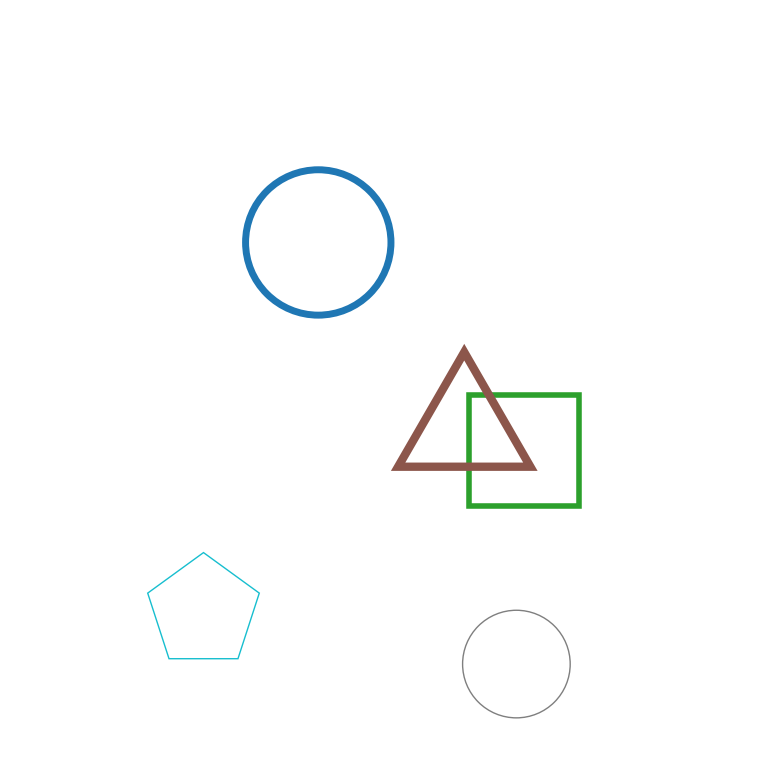[{"shape": "circle", "thickness": 2.5, "radius": 0.47, "center": [0.413, 0.685]}, {"shape": "square", "thickness": 2, "radius": 0.36, "center": [0.68, 0.415]}, {"shape": "triangle", "thickness": 3, "radius": 0.5, "center": [0.603, 0.443]}, {"shape": "circle", "thickness": 0.5, "radius": 0.35, "center": [0.671, 0.138]}, {"shape": "pentagon", "thickness": 0.5, "radius": 0.38, "center": [0.264, 0.206]}]